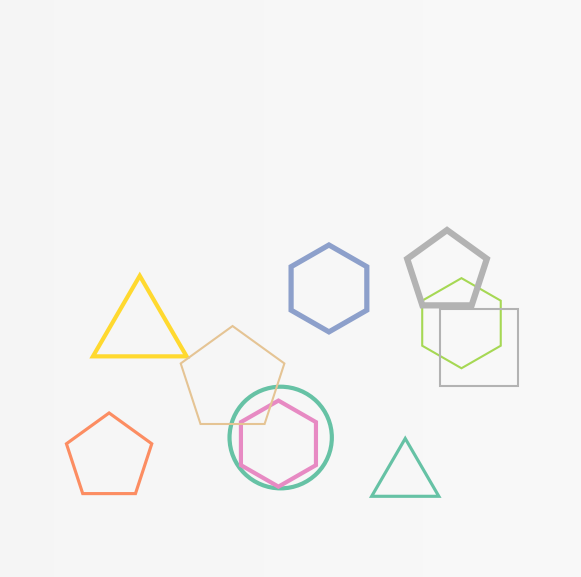[{"shape": "circle", "thickness": 2, "radius": 0.44, "center": [0.483, 0.241]}, {"shape": "triangle", "thickness": 1.5, "radius": 0.33, "center": [0.697, 0.173]}, {"shape": "pentagon", "thickness": 1.5, "radius": 0.39, "center": [0.188, 0.207]}, {"shape": "hexagon", "thickness": 2.5, "radius": 0.38, "center": [0.566, 0.5]}, {"shape": "hexagon", "thickness": 2, "radius": 0.37, "center": [0.479, 0.231]}, {"shape": "hexagon", "thickness": 1, "radius": 0.39, "center": [0.794, 0.439]}, {"shape": "triangle", "thickness": 2, "radius": 0.47, "center": [0.24, 0.429]}, {"shape": "pentagon", "thickness": 1, "radius": 0.47, "center": [0.4, 0.341]}, {"shape": "pentagon", "thickness": 3, "radius": 0.36, "center": [0.769, 0.529]}, {"shape": "square", "thickness": 1, "radius": 0.33, "center": [0.824, 0.397]}]